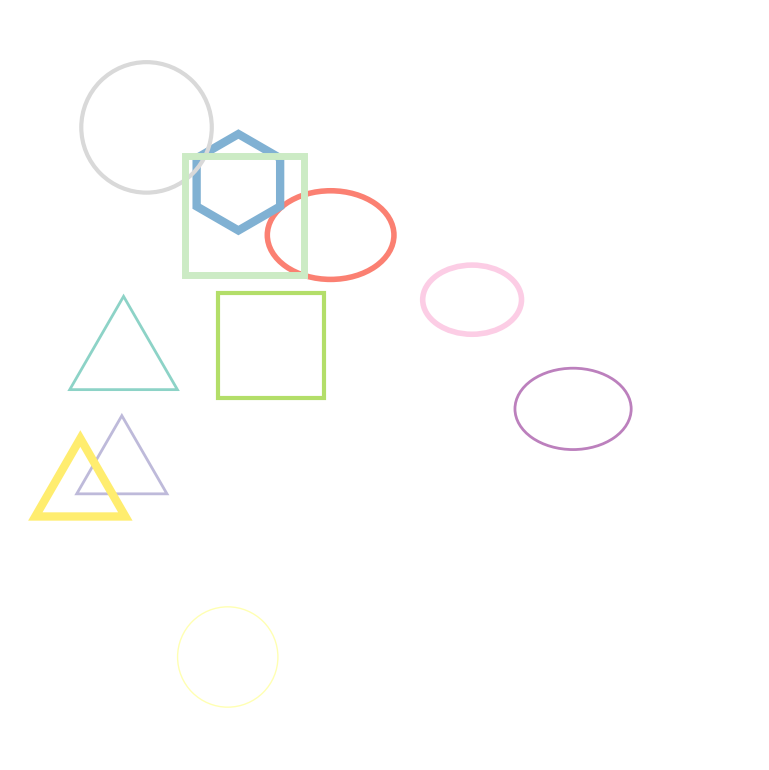[{"shape": "triangle", "thickness": 1, "radius": 0.4, "center": [0.16, 0.534]}, {"shape": "circle", "thickness": 0.5, "radius": 0.33, "center": [0.296, 0.147]}, {"shape": "triangle", "thickness": 1, "radius": 0.34, "center": [0.158, 0.392]}, {"shape": "oval", "thickness": 2, "radius": 0.41, "center": [0.429, 0.695]}, {"shape": "hexagon", "thickness": 3, "radius": 0.31, "center": [0.31, 0.763]}, {"shape": "square", "thickness": 1.5, "radius": 0.34, "center": [0.352, 0.551]}, {"shape": "oval", "thickness": 2, "radius": 0.32, "center": [0.613, 0.611]}, {"shape": "circle", "thickness": 1.5, "radius": 0.42, "center": [0.19, 0.835]}, {"shape": "oval", "thickness": 1, "radius": 0.38, "center": [0.744, 0.469]}, {"shape": "square", "thickness": 2.5, "radius": 0.39, "center": [0.317, 0.721]}, {"shape": "triangle", "thickness": 3, "radius": 0.34, "center": [0.104, 0.363]}]